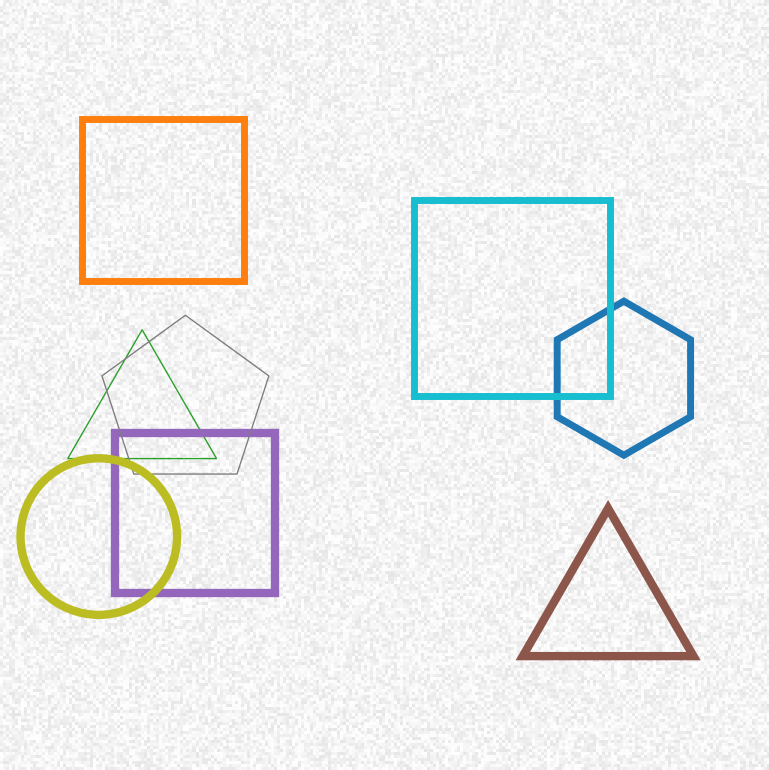[{"shape": "hexagon", "thickness": 2.5, "radius": 0.5, "center": [0.81, 0.509]}, {"shape": "square", "thickness": 2.5, "radius": 0.52, "center": [0.212, 0.74]}, {"shape": "triangle", "thickness": 0.5, "radius": 0.56, "center": [0.185, 0.46]}, {"shape": "square", "thickness": 3, "radius": 0.52, "center": [0.254, 0.334]}, {"shape": "triangle", "thickness": 3, "radius": 0.64, "center": [0.79, 0.212]}, {"shape": "pentagon", "thickness": 0.5, "radius": 0.57, "center": [0.241, 0.477]}, {"shape": "circle", "thickness": 3, "radius": 0.51, "center": [0.128, 0.303]}, {"shape": "square", "thickness": 2.5, "radius": 0.64, "center": [0.665, 0.613]}]